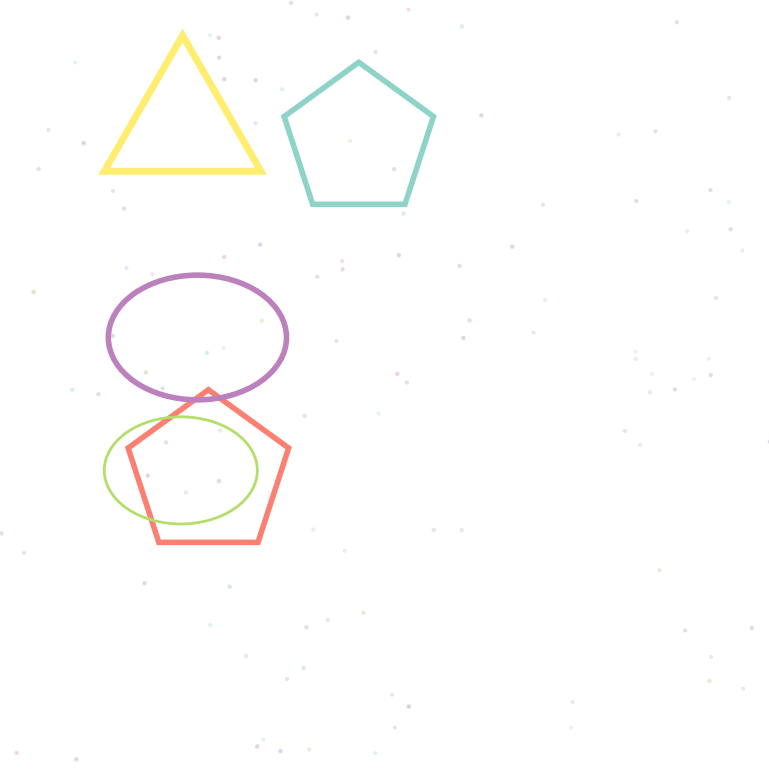[{"shape": "pentagon", "thickness": 2, "radius": 0.51, "center": [0.466, 0.817]}, {"shape": "pentagon", "thickness": 2, "radius": 0.55, "center": [0.271, 0.384]}, {"shape": "oval", "thickness": 1, "radius": 0.5, "center": [0.235, 0.389]}, {"shape": "oval", "thickness": 2, "radius": 0.58, "center": [0.256, 0.562]}, {"shape": "triangle", "thickness": 2.5, "radius": 0.59, "center": [0.237, 0.836]}]